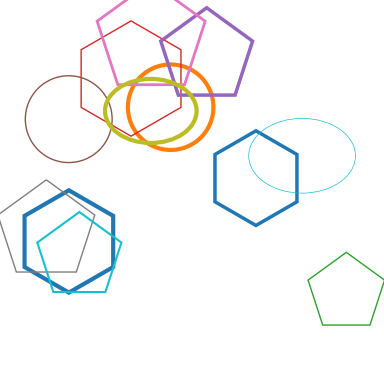[{"shape": "hexagon", "thickness": 2.5, "radius": 0.61, "center": [0.665, 0.537]}, {"shape": "hexagon", "thickness": 3, "radius": 0.66, "center": [0.179, 0.373]}, {"shape": "circle", "thickness": 3, "radius": 0.56, "center": [0.443, 0.722]}, {"shape": "pentagon", "thickness": 1, "radius": 0.52, "center": [0.9, 0.24]}, {"shape": "hexagon", "thickness": 1, "radius": 0.75, "center": [0.34, 0.796]}, {"shape": "pentagon", "thickness": 2.5, "radius": 0.63, "center": [0.537, 0.854]}, {"shape": "circle", "thickness": 1, "radius": 0.56, "center": [0.179, 0.691]}, {"shape": "pentagon", "thickness": 2, "radius": 0.74, "center": [0.393, 0.899]}, {"shape": "pentagon", "thickness": 1, "radius": 0.66, "center": [0.12, 0.401]}, {"shape": "oval", "thickness": 3, "radius": 0.59, "center": [0.392, 0.712]}, {"shape": "pentagon", "thickness": 1.5, "radius": 0.57, "center": [0.206, 0.334]}, {"shape": "oval", "thickness": 0.5, "radius": 0.69, "center": [0.785, 0.595]}]